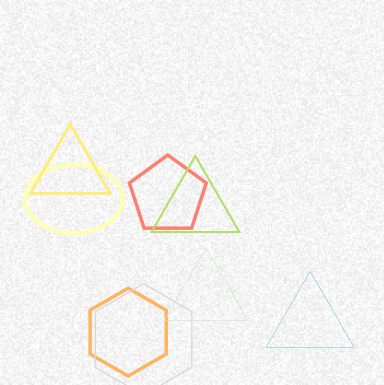[{"shape": "triangle", "thickness": 0.5, "radius": 0.66, "center": [0.806, 0.163]}, {"shape": "oval", "thickness": 3, "radius": 0.63, "center": [0.192, 0.483]}, {"shape": "pentagon", "thickness": 2.5, "radius": 0.52, "center": [0.436, 0.492]}, {"shape": "hexagon", "thickness": 2.5, "radius": 0.57, "center": [0.333, 0.137]}, {"shape": "triangle", "thickness": 1.5, "radius": 0.66, "center": [0.508, 0.463]}, {"shape": "hexagon", "thickness": 1, "radius": 0.72, "center": [0.373, 0.118]}, {"shape": "triangle", "thickness": 0.5, "radius": 0.63, "center": [0.535, 0.23]}, {"shape": "triangle", "thickness": 2, "radius": 0.6, "center": [0.183, 0.557]}]